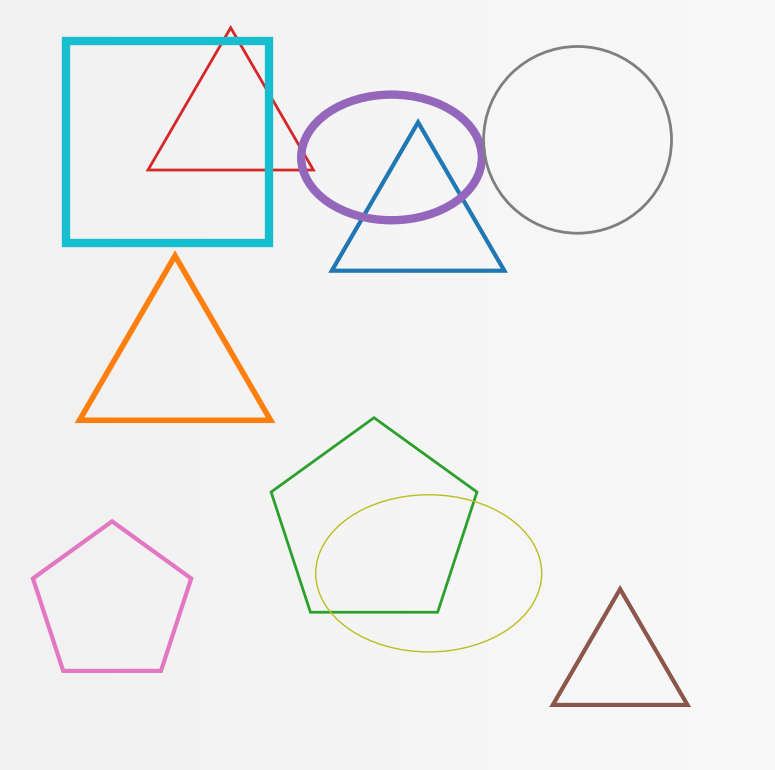[{"shape": "triangle", "thickness": 1.5, "radius": 0.64, "center": [0.539, 0.713]}, {"shape": "triangle", "thickness": 2, "radius": 0.71, "center": [0.226, 0.525]}, {"shape": "pentagon", "thickness": 1, "radius": 0.7, "center": [0.483, 0.318]}, {"shape": "triangle", "thickness": 1, "radius": 0.62, "center": [0.298, 0.841]}, {"shape": "oval", "thickness": 3, "radius": 0.58, "center": [0.505, 0.796]}, {"shape": "triangle", "thickness": 1.5, "radius": 0.5, "center": [0.8, 0.135]}, {"shape": "pentagon", "thickness": 1.5, "radius": 0.54, "center": [0.145, 0.216]}, {"shape": "circle", "thickness": 1, "radius": 0.61, "center": [0.745, 0.818]}, {"shape": "oval", "thickness": 0.5, "radius": 0.73, "center": [0.553, 0.255]}, {"shape": "square", "thickness": 3, "radius": 0.66, "center": [0.216, 0.815]}]